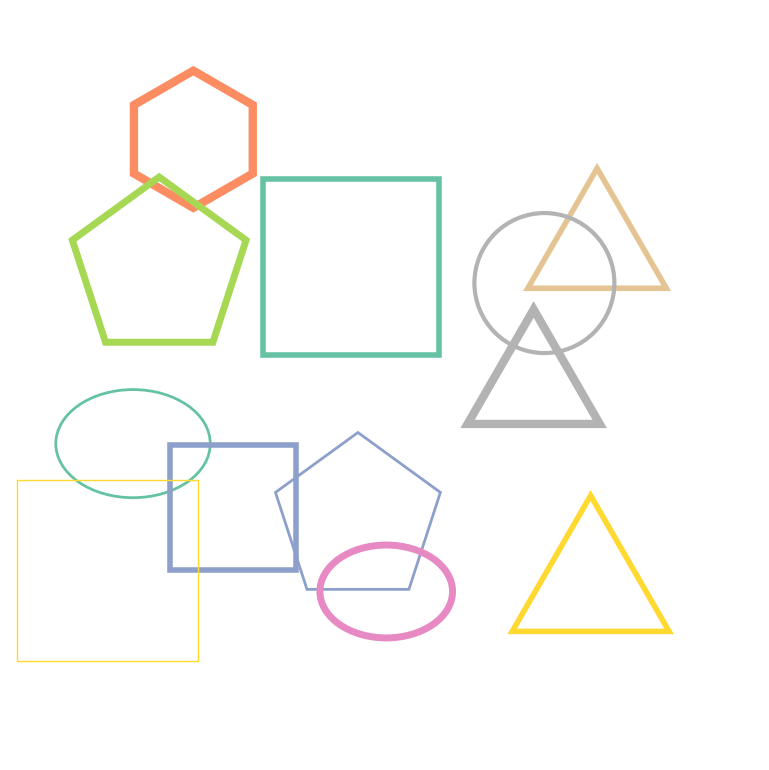[{"shape": "oval", "thickness": 1, "radius": 0.5, "center": [0.173, 0.424]}, {"shape": "square", "thickness": 2, "radius": 0.57, "center": [0.456, 0.653]}, {"shape": "hexagon", "thickness": 3, "radius": 0.45, "center": [0.251, 0.819]}, {"shape": "square", "thickness": 2, "radius": 0.41, "center": [0.303, 0.341]}, {"shape": "pentagon", "thickness": 1, "radius": 0.56, "center": [0.465, 0.326]}, {"shape": "oval", "thickness": 2.5, "radius": 0.43, "center": [0.502, 0.232]}, {"shape": "pentagon", "thickness": 2.5, "radius": 0.59, "center": [0.207, 0.651]}, {"shape": "square", "thickness": 0.5, "radius": 0.59, "center": [0.14, 0.259]}, {"shape": "triangle", "thickness": 2, "radius": 0.59, "center": [0.767, 0.239]}, {"shape": "triangle", "thickness": 2, "radius": 0.52, "center": [0.775, 0.678]}, {"shape": "triangle", "thickness": 3, "radius": 0.5, "center": [0.693, 0.499]}, {"shape": "circle", "thickness": 1.5, "radius": 0.45, "center": [0.707, 0.632]}]